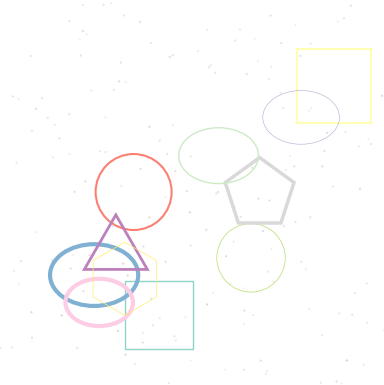[{"shape": "square", "thickness": 1, "radius": 0.44, "center": [0.412, 0.182]}, {"shape": "square", "thickness": 1.5, "radius": 0.48, "center": [0.867, 0.776]}, {"shape": "oval", "thickness": 0.5, "radius": 0.5, "center": [0.782, 0.695]}, {"shape": "circle", "thickness": 1.5, "radius": 0.49, "center": [0.347, 0.501]}, {"shape": "oval", "thickness": 3, "radius": 0.57, "center": [0.244, 0.286]}, {"shape": "circle", "thickness": 0.5, "radius": 0.44, "center": [0.652, 0.33]}, {"shape": "oval", "thickness": 3, "radius": 0.44, "center": [0.258, 0.214]}, {"shape": "pentagon", "thickness": 2.5, "radius": 0.47, "center": [0.674, 0.497]}, {"shape": "triangle", "thickness": 2, "radius": 0.47, "center": [0.301, 0.347]}, {"shape": "oval", "thickness": 1, "radius": 0.52, "center": [0.568, 0.596]}, {"shape": "hexagon", "thickness": 0.5, "radius": 0.47, "center": [0.324, 0.276]}]